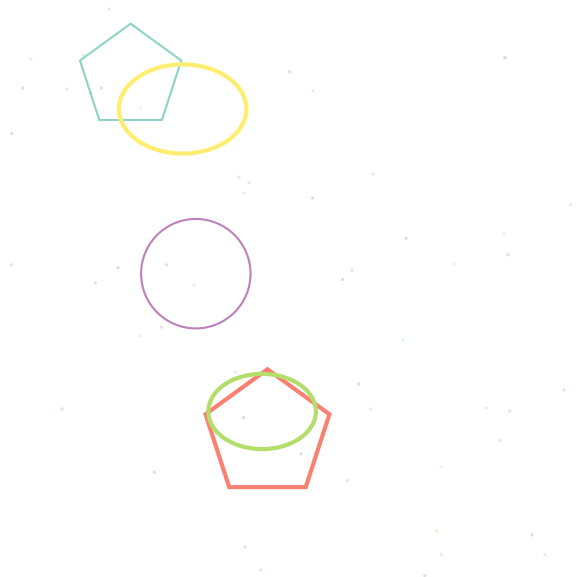[{"shape": "pentagon", "thickness": 1, "radius": 0.46, "center": [0.226, 0.866]}, {"shape": "pentagon", "thickness": 2, "radius": 0.56, "center": [0.463, 0.247]}, {"shape": "oval", "thickness": 2, "radius": 0.47, "center": [0.454, 0.287]}, {"shape": "circle", "thickness": 1, "radius": 0.47, "center": [0.339, 0.525]}, {"shape": "oval", "thickness": 2, "radius": 0.55, "center": [0.316, 0.81]}]